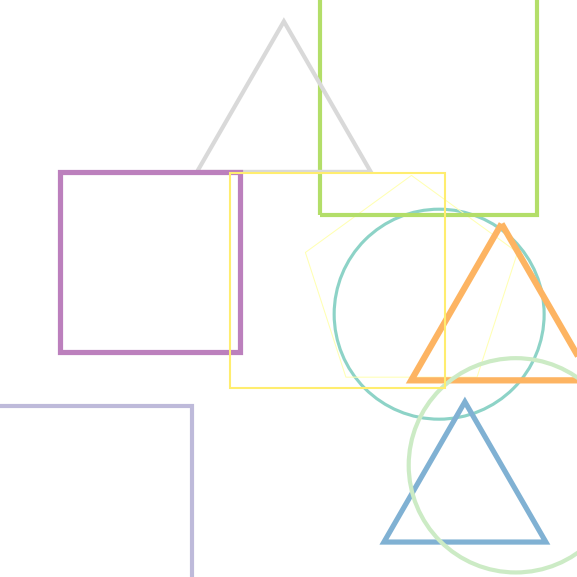[{"shape": "circle", "thickness": 1.5, "radius": 0.91, "center": [0.76, 0.455]}, {"shape": "pentagon", "thickness": 0.5, "radius": 0.97, "center": [0.712, 0.502]}, {"shape": "square", "thickness": 2, "radius": 0.94, "center": [0.146, 0.109]}, {"shape": "triangle", "thickness": 2.5, "radius": 0.81, "center": [0.805, 0.141]}, {"shape": "triangle", "thickness": 3, "radius": 0.9, "center": [0.869, 0.431]}, {"shape": "square", "thickness": 2, "radius": 0.94, "center": [0.742, 0.815]}, {"shape": "triangle", "thickness": 2, "radius": 0.87, "center": [0.492, 0.788]}, {"shape": "square", "thickness": 2.5, "radius": 0.78, "center": [0.26, 0.546]}, {"shape": "circle", "thickness": 2, "radius": 0.93, "center": [0.893, 0.193]}, {"shape": "square", "thickness": 1, "radius": 0.93, "center": [0.584, 0.513]}]